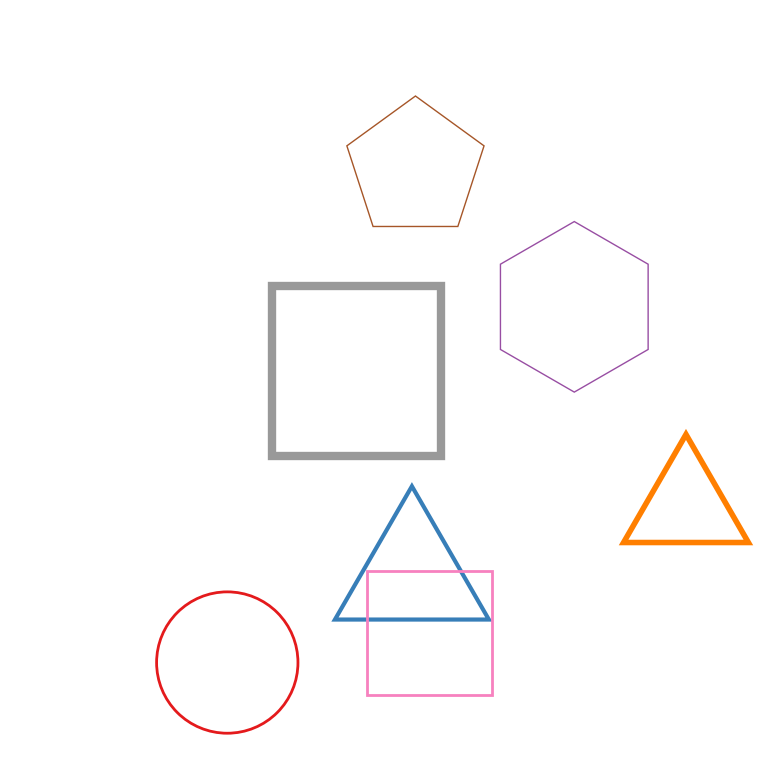[{"shape": "circle", "thickness": 1, "radius": 0.46, "center": [0.295, 0.14]}, {"shape": "triangle", "thickness": 1.5, "radius": 0.58, "center": [0.535, 0.253]}, {"shape": "hexagon", "thickness": 0.5, "radius": 0.55, "center": [0.746, 0.602]}, {"shape": "triangle", "thickness": 2, "radius": 0.47, "center": [0.891, 0.342]}, {"shape": "pentagon", "thickness": 0.5, "radius": 0.47, "center": [0.54, 0.782]}, {"shape": "square", "thickness": 1, "radius": 0.4, "center": [0.558, 0.178]}, {"shape": "square", "thickness": 3, "radius": 0.55, "center": [0.463, 0.518]}]